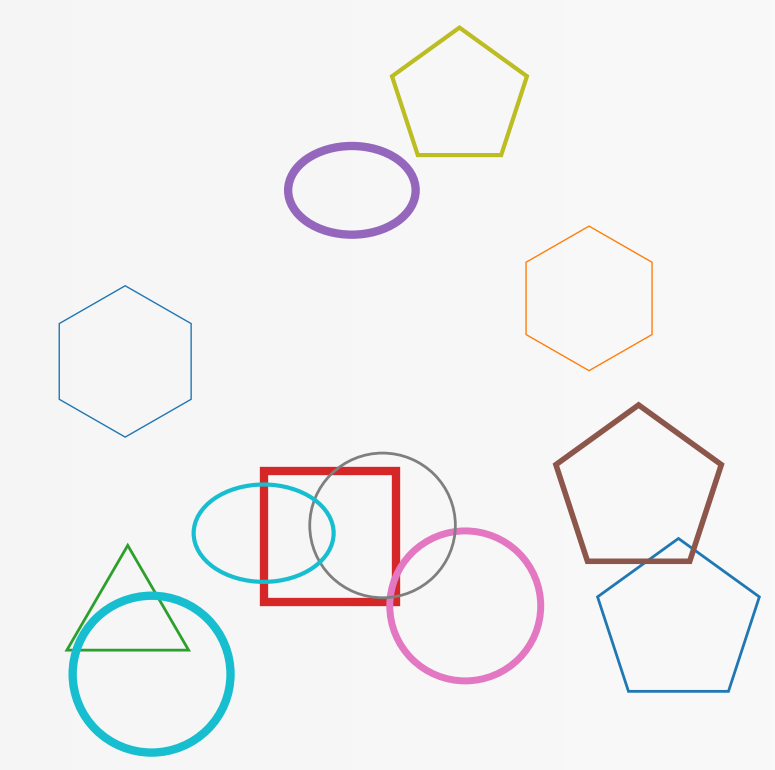[{"shape": "pentagon", "thickness": 1, "radius": 0.55, "center": [0.875, 0.191]}, {"shape": "hexagon", "thickness": 0.5, "radius": 0.49, "center": [0.162, 0.531]}, {"shape": "hexagon", "thickness": 0.5, "radius": 0.47, "center": [0.76, 0.612]}, {"shape": "triangle", "thickness": 1, "radius": 0.45, "center": [0.165, 0.201]}, {"shape": "square", "thickness": 3, "radius": 0.43, "center": [0.426, 0.303]}, {"shape": "oval", "thickness": 3, "radius": 0.41, "center": [0.454, 0.753]}, {"shape": "pentagon", "thickness": 2, "radius": 0.56, "center": [0.824, 0.362]}, {"shape": "circle", "thickness": 2.5, "radius": 0.49, "center": [0.6, 0.213]}, {"shape": "circle", "thickness": 1, "radius": 0.47, "center": [0.494, 0.318]}, {"shape": "pentagon", "thickness": 1.5, "radius": 0.46, "center": [0.593, 0.873]}, {"shape": "oval", "thickness": 1.5, "radius": 0.45, "center": [0.34, 0.308]}, {"shape": "circle", "thickness": 3, "radius": 0.51, "center": [0.196, 0.124]}]